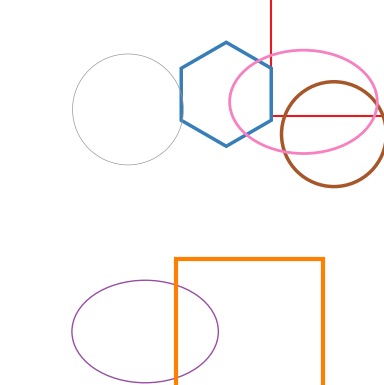[{"shape": "square", "thickness": 1.5, "radius": 0.83, "center": [0.872, 0.864]}, {"shape": "hexagon", "thickness": 2.5, "radius": 0.67, "center": [0.588, 0.755]}, {"shape": "oval", "thickness": 1, "radius": 0.95, "center": [0.377, 0.139]}, {"shape": "square", "thickness": 3, "radius": 0.95, "center": [0.647, 0.138]}, {"shape": "circle", "thickness": 2.5, "radius": 0.68, "center": [0.867, 0.652]}, {"shape": "oval", "thickness": 2, "radius": 0.96, "center": [0.788, 0.735]}, {"shape": "circle", "thickness": 0.5, "radius": 0.72, "center": [0.332, 0.716]}]